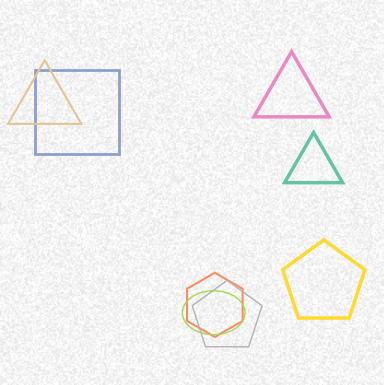[{"shape": "triangle", "thickness": 2.5, "radius": 0.43, "center": [0.815, 0.569]}, {"shape": "hexagon", "thickness": 1.5, "radius": 0.42, "center": [0.558, 0.208]}, {"shape": "square", "thickness": 2, "radius": 0.55, "center": [0.201, 0.708]}, {"shape": "triangle", "thickness": 2.5, "radius": 0.56, "center": [0.757, 0.753]}, {"shape": "oval", "thickness": 1, "radius": 0.41, "center": [0.555, 0.188]}, {"shape": "pentagon", "thickness": 2.5, "radius": 0.56, "center": [0.841, 0.265]}, {"shape": "triangle", "thickness": 1.5, "radius": 0.55, "center": [0.116, 0.733]}, {"shape": "pentagon", "thickness": 1, "radius": 0.48, "center": [0.59, 0.176]}]